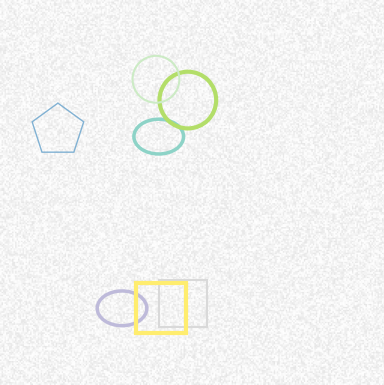[{"shape": "oval", "thickness": 2.5, "radius": 0.32, "center": [0.412, 0.645]}, {"shape": "oval", "thickness": 2.5, "radius": 0.32, "center": [0.317, 0.199]}, {"shape": "pentagon", "thickness": 1, "radius": 0.35, "center": [0.15, 0.662]}, {"shape": "circle", "thickness": 3, "radius": 0.37, "center": [0.488, 0.74]}, {"shape": "square", "thickness": 1.5, "radius": 0.31, "center": [0.476, 0.212]}, {"shape": "circle", "thickness": 1.5, "radius": 0.3, "center": [0.405, 0.794]}, {"shape": "square", "thickness": 3, "radius": 0.32, "center": [0.419, 0.199]}]